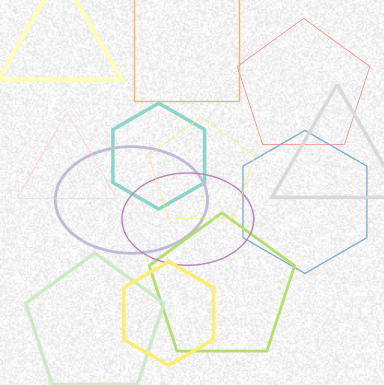[{"shape": "hexagon", "thickness": 2.5, "radius": 0.69, "center": [0.412, 0.595]}, {"shape": "triangle", "thickness": 3, "radius": 0.93, "center": [0.156, 0.886]}, {"shape": "oval", "thickness": 2, "radius": 0.99, "center": [0.341, 0.481]}, {"shape": "pentagon", "thickness": 0.5, "radius": 0.91, "center": [0.789, 0.771]}, {"shape": "hexagon", "thickness": 1, "radius": 0.93, "center": [0.792, 0.476]}, {"shape": "square", "thickness": 1, "radius": 0.68, "center": [0.485, 0.874]}, {"shape": "pentagon", "thickness": 2, "radius": 0.99, "center": [0.576, 0.249]}, {"shape": "triangle", "thickness": 0.5, "radius": 0.75, "center": [0.174, 0.559]}, {"shape": "triangle", "thickness": 2.5, "radius": 0.98, "center": [0.875, 0.585]}, {"shape": "oval", "thickness": 1, "radius": 0.86, "center": [0.488, 0.431]}, {"shape": "pentagon", "thickness": 2.5, "radius": 0.94, "center": [0.246, 0.154]}, {"shape": "hexagon", "thickness": 2.5, "radius": 0.67, "center": [0.438, 0.186]}, {"shape": "pentagon", "thickness": 0.5, "radius": 0.73, "center": [0.523, 0.551]}]